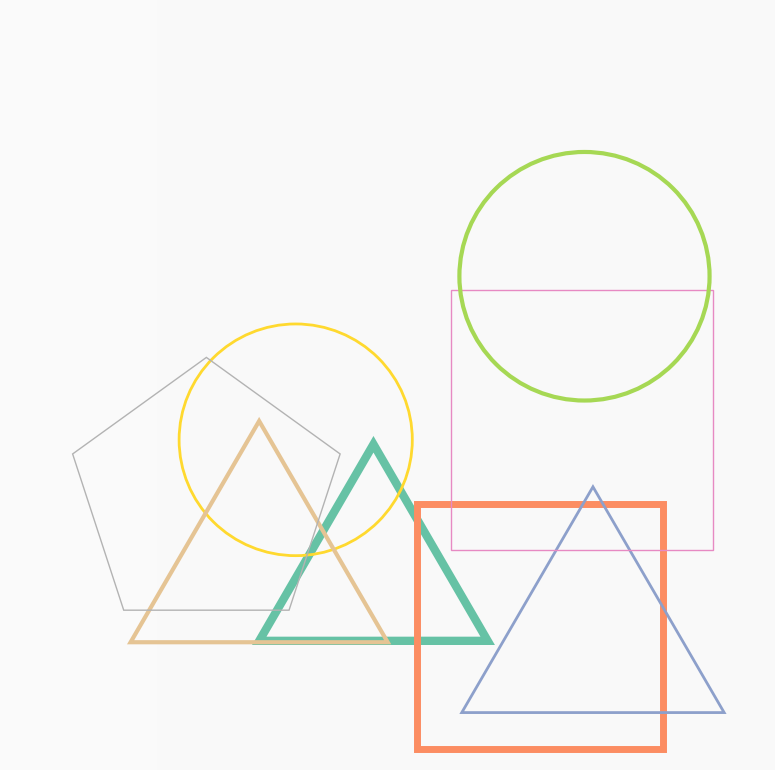[{"shape": "triangle", "thickness": 3, "radius": 0.85, "center": [0.482, 0.253]}, {"shape": "square", "thickness": 2.5, "radius": 0.79, "center": [0.697, 0.187]}, {"shape": "triangle", "thickness": 1, "radius": 0.98, "center": [0.765, 0.172]}, {"shape": "square", "thickness": 0.5, "radius": 0.84, "center": [0.751, 0.455]}, {"shape": "circle", "thickness": 1.5, "radius": 0.81, "center": [0.754, 0.641]}, {"shape": "circle", "thickness": 1, "radius": 0.75, "center": [0.382, 0.429]}, {"shape": "triangle", "thickness": 1.5, "radius": 0.96, "center": [0.334, 0.262]}, {"shape": "pentagon", "thickness": 0.5, "radius": 0.91, "center": [0.266, 0.354]}]